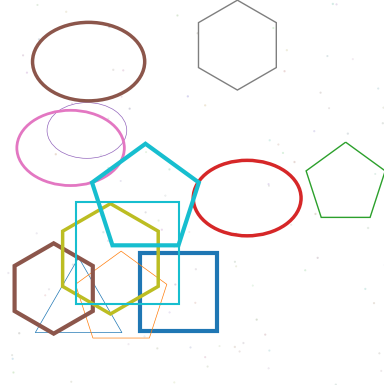[{"shape": "square", "thickness": 3, "radius": 0.51, "center": [0.464, 0.241]}, {"shape": "triangle", "thickness": 0.5, "radius": 0.65, "center": [0.204, 0.201]}, {"shape": "pentagon", "thickness": 0.5, "radius": 0.62, "center": [0.315, 0.223]}, {"shape": "pentagon", "thickness": 1, "radius": 0.54, "center": [0.898, 0.523]}, {"shape": "oval", "thickness": 2.5, "radius": 0.7, "center": [0.642, 0.486]}, {"shape": "oval", "thickness": 0.5, "radius": 0.52, "center": [0.226, 0.661]}, {"shape": "oval", "thickness": 2.5, "radius": 0.73, "center": [0.23, 0.84]}, {"shape": "hexagon", "thickness": 3, "radius": 0.59, "center": [0.139, 0.251]}, {"shape": "oval", "thickness": 2, "radius": 0.7, "center": [0.183, 0.616]}, {"shape": "hexagon", "thickness": 1, "radius": 0.58, "center": [0.617, 0.883]}, {"shape": "hexagon", "thickness": 2.5, "radius": 0.72, "center": [0.287, 0.328]}, {"shape": "square", "thickness": 1.5, "radius": 0.66, "center": [0.331, 0.343]}, {"shape": "pentagon", "thickness": 3, "radius": 0.73, "center": [0.378, 0.481]}]